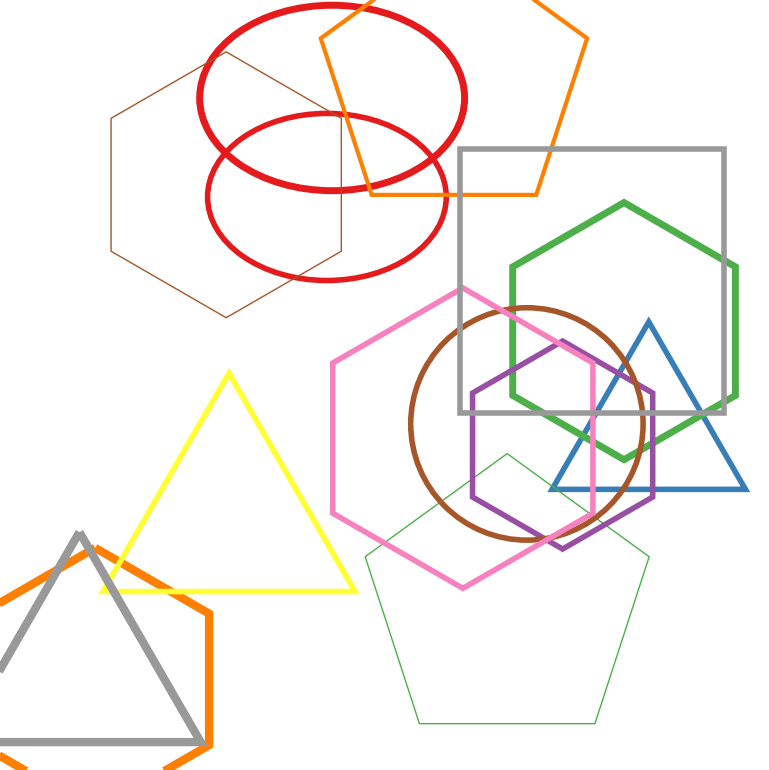[{"shape": "oval", "thickness": 2.5, "radius": 0.86, "center": [0.431, 0.873]}, {"shape": "oval", "thickness": 2, "radius": 0.77, "center": [0.425, 0.744]}, {"shape": "triangle", "thickness": 2, "radius": 0.72, "center": [0.843, 0.437]}, {"shape": "hexagon", "thickness": 2.5, "radius": 0.83, "center": [0.81, 0.57]}, {"shape": "pentagon", "thickness": 0.5, "radius": 0.97, "center": [0.659, 0.217]}, {"shape": "hexagon", "thickness": 2, "radius": 0.68, "center": [0.731, 0.422]}, {"shape": "pentagon", "thickness": 1.5, "radius": 0.91, "center": [0.59, 0.894]}, {"shape": "hexagon", "thickness": 3, "radius": 0.85, "center": [0.124, 0.118]}, {"shape": "triangle", "thickness": 2, "radius": 0.95, "center": [0.297, 0.326]}, {"shape": "circle", "thickness": 2, "radius": 0.75, "center": [0.684, 0.449]}, {"shape": "hexagon", "thickness": 0.5, "radius": 0.86, "center": [0.294, 0.76]}, {"shape": "hexagon", "thickness": 2, "radius": 0.98, "center": [0.601, 0.431]}, {"shape": "triangle", "thickness": 3, "radius": 0.91, "center": [0.103, 0.127]}, {"shape": "square", "thickness": 2, "radius": 0.86, "center": [0.769, 0.635]}]